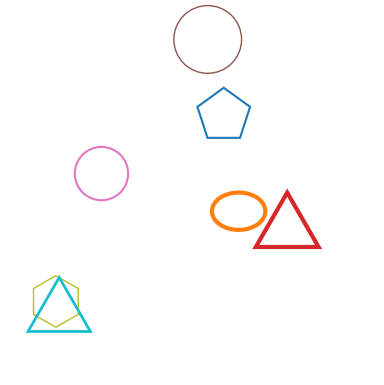[{"shape": "pentagon", "thickness": 1.5, "radius": 0.36, "center": [0.581, 0.7]}, {"shape": "oval", "thickness": 3, "radius": 0.35, "center": [0.62, 0.451]}, {"shape": "triangle", "thickness": 3, "radius": 0.47, "center": [0.746, 0.406]}, {"shape": "circle", "thickness": 1, "radius": 0.44, "center": [0.539, 0.898]}, {"shape": "circle", "thickness": 1.5, "radius": 0.35, "center": [0.264, 0.549]}, {"shape": "hexagon", "thickness": 1, "radius": 0.34, "center": [0.145, 0.217]}, {"shape": "triangle", "thickness": 2, "radius": 0.47, "center": [0.154, 0.186]}]